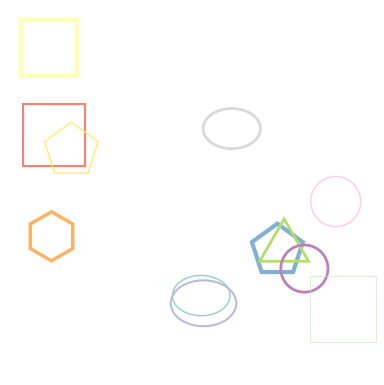[{"shape": "oval", "thickness": 1, "radius": 0.37, "center": [0.523, 0.232]}, {"shape": "square", "thickness": 3, "radius": 0.36, "center": [0.128, 0.874]}, {"shape": "oval", "thickness": 1.5, "radius": 0.43, "center": [0.529, 0.212]}, {"shape": "square", "thickness": 1.5, "radius": 0.4, "center": [0.14, 0.648]}, {"shape": "pentagon", "thickness": 3, "radius": 0.35, "center": [0.72, 0.35]}, {"shape": "hexagon", "thickness": 2.5, "radius": 0.32, "center": [0.134, 0.386]}, {"shape": "triangle", "thickness": 2, "radius": 0.37, "center": [0.738, 0.358]}, {"shape": "circle", "thickness": 1, "radius": 0.33, "center": [0.872, 0.476]}, {"shape": "oval", "thickness": 2, "radius": 0.37, "center": [0.602, 0.666]}, {"shape": "circle", "thickness": 2, "radius": 0.31, "center": [0.791, 0.302]}, {"shape": "square", "thickness": 0.5, "radius": 0.43, "center": [0.891, 0.198]}, {"shape": "pentagon", "thickness": 1, "radius": 0.37, "center": [0.185, 0.609]}]